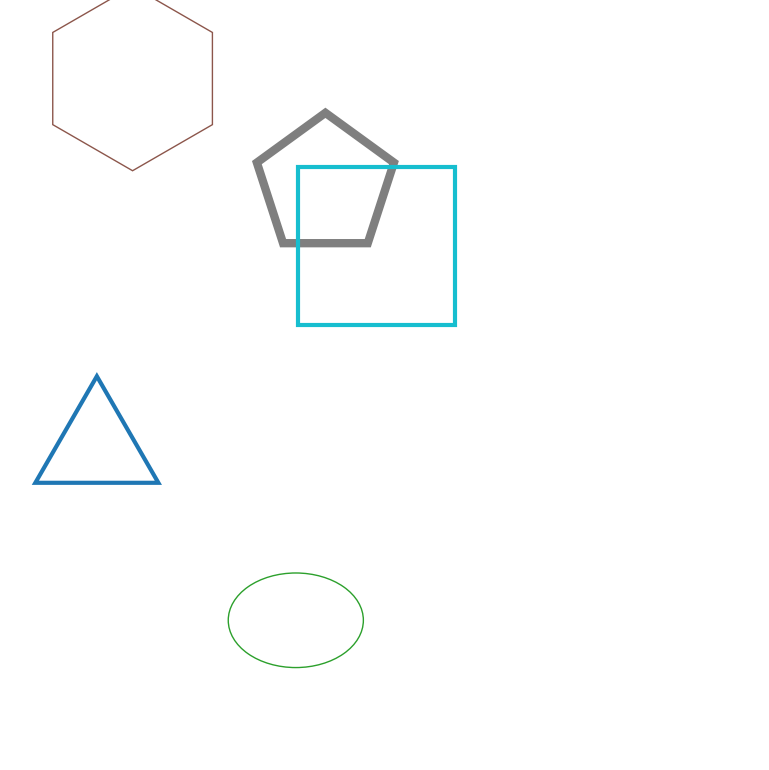[{"shape": "triangle", "thickness": 1.5, "radius": 0.46, "center": [0.126, 0.419]}, {"shape": "oval", "thickness": 0.5, "radius": 0.44, "center": [0.384, 0.194]}, {"shape": "hexagon", "thickness": 0.5, "radius": 0.6, "center": [0.172, 0.898]}, {"shape": "pentagon", "thickness": 3, "radius": 0.47, "center": [0.423, 0.76]}, {"shape": "square", "thickness": 1.5, "radius": 0.51, "center": [0.489, 0.681]}]